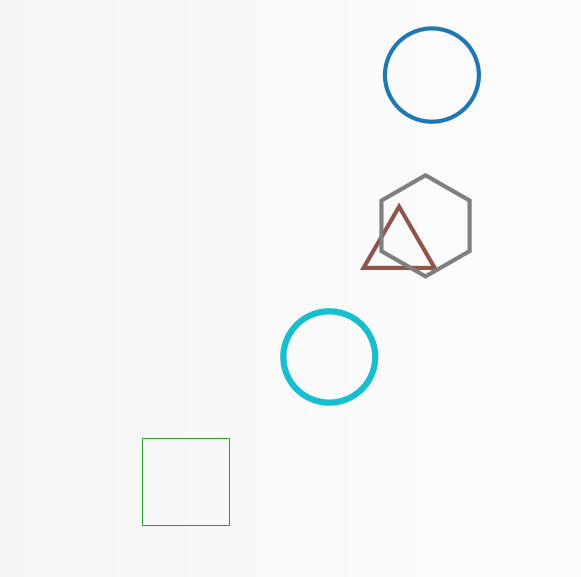[{"shape": "circle", "thickness": 2, "radius": 0.4, "center": [0.743, 0.869]}, {"shape": "square", "thickness": 0.5, "radius": 0.38, "center": [0.319, 0.165]}, {"shape": "triangle", "thickness": 2, "radius": 0.35, "center": [0.687, 0.571]}, {"shape": "hexagon", "thickness": 2, "radius": 0.44, "center": [0.732, 0.608]}, {"shape": "circle", "thickness": 3, "radius": 0.4, "center": [0.567, 0.381]}]